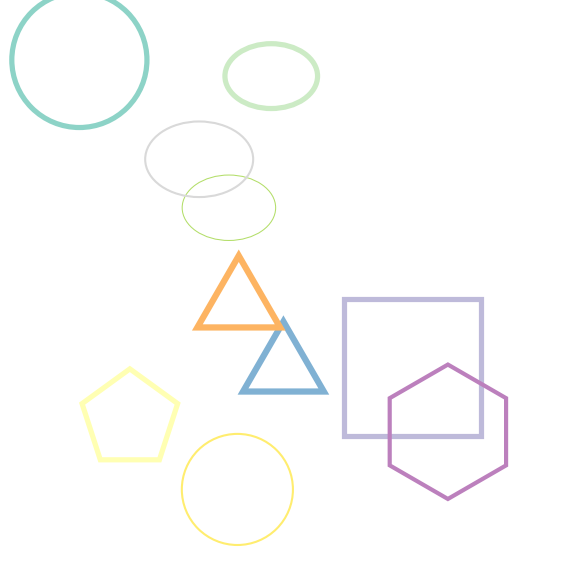[{"shape": "circle", "thickness": 2.5, "radius": 0.58, "center": [0.137, 0.895]}, {"shape": "pentagon", "thickness": 2.5, "radius": 0.44, "center": [0.225, 0.273]}, {"shape": "square", "thickness": 2.5, "radius": 0.59, "center": [0.715, 0.363]}, {"shape": "triangle", "thickness": 3, "radius": 0.4, "center": [0.491, 0.362]}, {"shape": "triangle", "thickness": 3, "radius": 0.41, "center": [0.413, 0.474]}, {"shape": "oval", "thickness": 0.5, "radius": 0.4, "center": [0.396, 0.639]}, {"shape": "oval", "thickness": 1, "radius": 0.47, "center": [0.345, 0.723]}, {"shape": "hexagon", "thickness": 2, "radius": 0.58, "center": [0.776, 0.251]}, {"shape": "oval", "thickness": 2.5, "radius": 0.4, "center": [0.47, 0.867]}, {"shape": "circle", "thickness": 1, "radius": 0.48, "center": [0.411, 0.152]}]